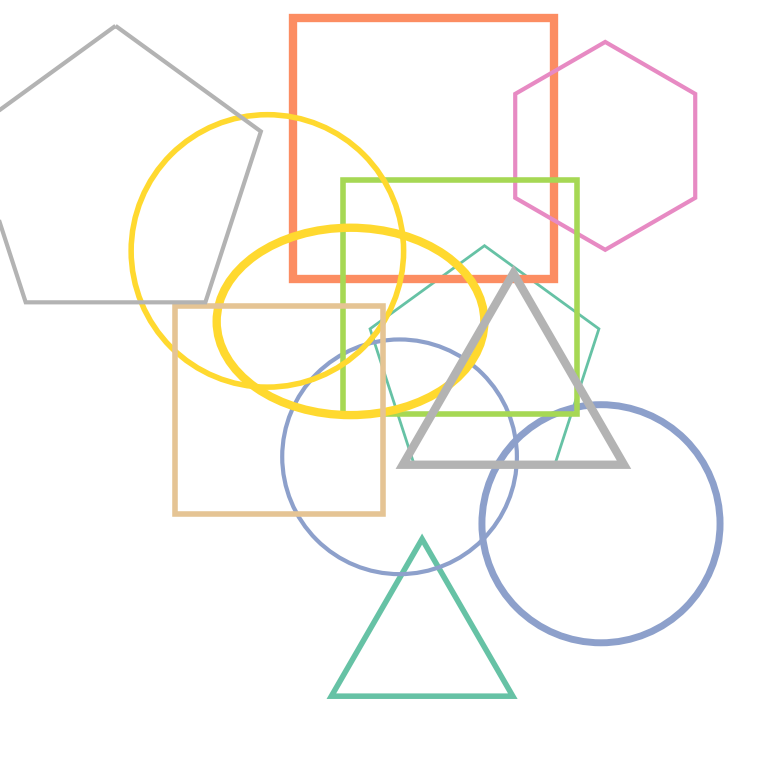[{"shape": "pentagon", "thickness": 1, "radius": 0.78, "center": [0.629, 0.525]}, {"shape": "triangle", "thickness": 2, "radius": 0.68, "center": [0.548, 0.164]}, {"shape": "square", "thickness": 3, "radius": 0.85, "center": [0.55, 0.807]}, {"shape": "circle", "thickness": 1.5, "radius": 0.76, "center": [0.519, 0.407]}, {"shape": "circle", "thickness": 2.5, "radius": 0.77, "center": [0.78, 0.32]}, {"shape": "hexagon", "thickness": 1.5, "radius": 0.67, "center": [0.786, 0.811]}, {"shape": "square", "thickness": 2, "radius": 0.76, "center": [0.597, 0.615]}, {"shape": "oval", "thickness": 3, "radius": 0.87, "center": [0.455, 0.583]}, {"shape": "circle", "thickness": 2, "radius": 0.88, "center": [0.347, 0.674]}, {"shape": "square", "thickness": 2, "radius": 0.68, "center": [0.363, 0.467]}, {"shape": "pentagon", "thickness": 1.5, "radius": 0.99, "center": [0.15, 0.768]}, {"shape": "triangle", "thickness": 3, "radius": 0.83, "center": [0.667, 0.479]}]